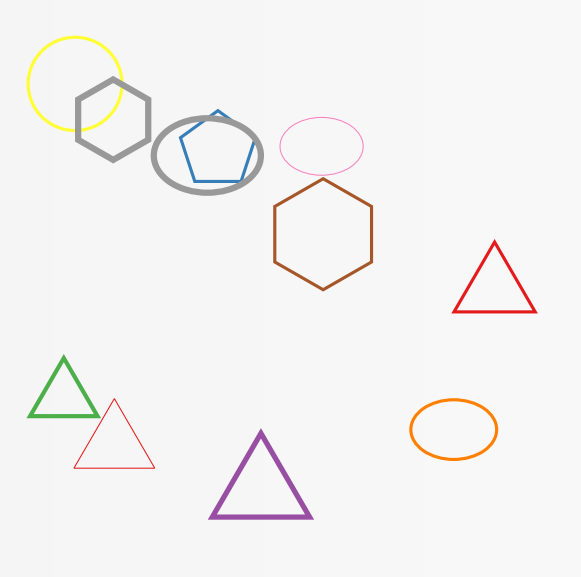[{"shape": "triangle", "thickness": 1.5, "radius": 0.4, "center": [0.851, 0.499]}, {"shape": "triangle", "thickness": 0.5, "radius": 0.4, "center": [0.197, 0.229]}, {"shape": "pentagon", "thickness": 1.5, "radius": 0.34, "center": [0.375, 0.74]}, {"shape": "triangle", "thickness": 2, "radius": 0.34, "center": [0.11, 0.312]}, {"shape": "triangle", "thickness": 2.5, "radius": 0.48, "center": [0.449, 0.152]}, {"shape": "oval", "thickness": 1.5, "radius": 0.37, "center": [0.781, 0.255]}, {"shape": "circle", "thickness": 1.5, "radius": 0.4, "center": [0.129, 0.854]}, {"shape": "hexagon", "thickness": 1.5, "radius": 0.48, "center": [0.556, 0.594]}, {"shape": "oval", "thickness": 0.5, "radius": 0.36, "center": [0.553, 0.746]}, {"shape": "hexagon", "thickness": 3, "radius": 0.35, "center": [0.195, 0.792]}, {"shape": "oval", "thickness": 3, "radius": 0.46, "center": [0.357, 0.73]}]